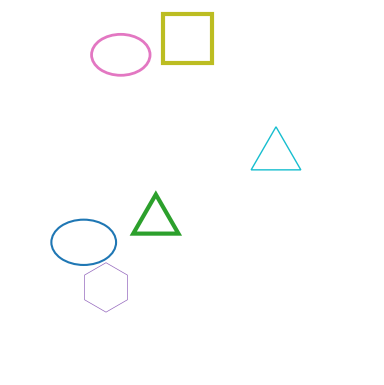[{"shape": "oval", "thickness": 1.5, "radius": 0.42, "center": [0.217, 0.371]}, {"shape": "triangle", "thickness": 3, "radius": 0.34, "center": [0.405, 0.427]}, {"shape": "hexagon", "thickness": 0.5, "radius": 0.32, "center": [0.275, 0.253]}, {"shape": "oval", "thickness": 2, "radius": 0.38, "center": [0.314, 0.858]}, {"shape": "square", "thickness": 3, "radius": 0.32, "center": [0.487, 0.899]}, {"shape": "triangle", "thickness": 1, "radius": 0.37, "center": [0.717, 0.596]}]